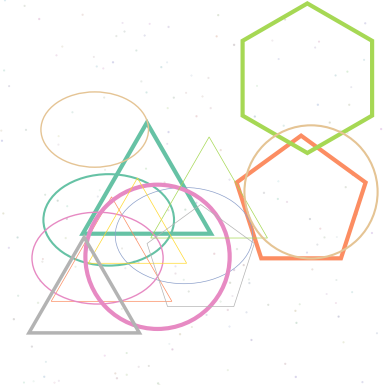[{"shape": "oval", "thickness": 1.5, "radius": 0.85, "center": [0.282, 0.429]}, {"shape": "triangle", "thickness": 3, "radius": 0.96, "center": [0.381, 0.489]}, {"shape": "pentagon", "thickness": 3, "radius": 0.88, "center": [0.782, 0.472]}, {"shape": "triangle", "thickness": 0.5, "radius": 0.9, "center": [0.29, 0.308]}, {"shape": "oval", "thickness": 0.5, "radius": 0.89, "center": [0.478, 0.388]}, {"shape": "circle", "thickness": 3, "radius": 0.94, "center": [0.409, 0.333]}, {"shape": "oval", "thickness": 1, "radius": 0.85, "center": [0.253, 0.33]}, {"shape": "triangle", "thickness": 0.5, "radius": 0.88, "center": [0.543, 0.469]}, {"shape": "hexagon", "thickness": 3, "radius": 0.97, "center": [0.798, 0.797]}, {"shape": "triangle", "thickness": 0.5, "radius": 0.74, "center": [0.357, 0.39]}, {"shape": "oval", "thickness": 1, "radius": 0.7, "center": [0.246, 0.663]}, {"shape": "circle", "thickness": 1.5, "radius": 0.86, "center": [0.808, 0.502]}, {"shape": "triangle", "thickness": 2.5, "radius": 0.83, "center": [0.219, 0.218]}, {"shape": "pentagon", "thickness": 0.5, "radius": 0.73, "center": [0.521, 0.322]}]